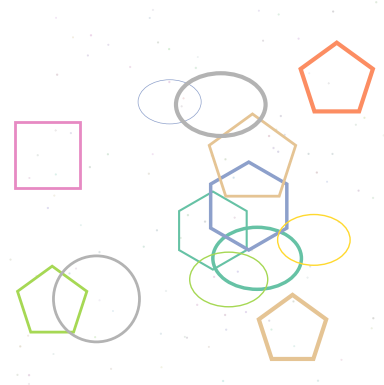[{"shape": "hexagon", "thickness": 1.5, "radius": 0.51, "center": [0.553, 0.401]}, {"shape": "oval", "thickness": 2.5, "radius": 0.58, "center": [0.668, 0.329]}, {"shape": "pentagon", "thickness": 3, "radius": 0.49, "center": [0.875, 0.79]}, {"shape": "hexagon", "thickness": 2.5, "radius": 0.57, "center": [0.646, 0.465]}, {"shape": "oval", "thickness": 0.5, "radius": 0.41, "center": [0.441, 0.736]}, {"shape": "square", "thickness": 2, "radius": 0.42, "center": [0.123, 0.598]}, {"shape": "pentagon", "thickness": 2, "radius": 0.47, "center": [0.136, 0.214]}, {"shape": "oval", "thickness": 1, "radius": 0.51, "center": [0.594, 0.274]}, {"shape": "oval", "thickness": 1, "radius": 0.47, "center": [0.815, 0.377]}, {"shape": "pentagon", "thickness": 3, "radius": 0.46, "center": [0.76, 0.142]}, {"shape": "pentagon", "thickness": 2, "radius": 0.59, "center": [0.656, 0.586]}, {"shape": "oval", "thickness": 3, "radius": 0.58, "center": [0.573, 0.728]}, {"shape": "circle", "thickness": 2, "radius": 0.56, "center": [0.251, 0.224]}]